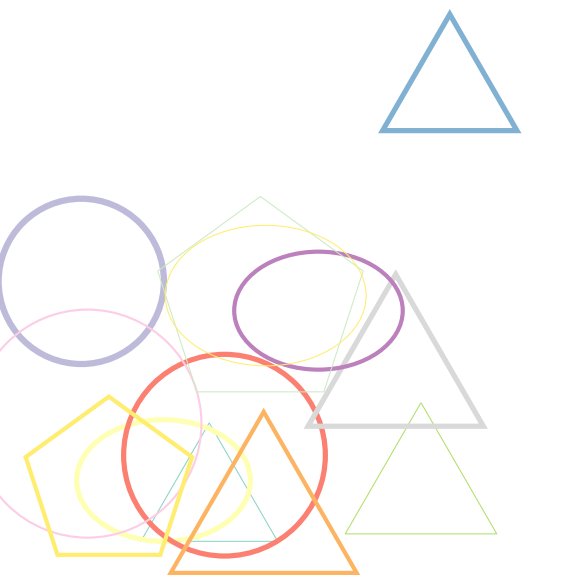[{"shape": "triangle", "thickness": 0.5, "radius": 0.68, "center": [0.362, 0.13]}, {"shape": "oval", "thickness": 2.5, "radius": 0.75, "center": [0.283, 0.167]}, {"shape": "circle", "thickness": 3, "radius": 0.72, "center": [0.141, 0.512]}, {"shape": "circle", "thickness": 2.5, "radius": 0.87, "center": [0.389, 0.211]}, {"shape": "triangle", "thickness": 2.5, "radius": 0.67, "center": [0.779, 0.84]}, {"shape": "triangle", "thickness": 2, "radius": 0.93, "center": [0.457, 0.1]}, {"shape": "triangle", "thickness": 0.5, "radius": 0.76, "center": [0.729, 0.15]}, {"shape": "circle", "thickness": 1, "radius": 0.99, "center": [0.151, 0.266]}, {"shape": "triangle", "thickness": 2.5, "radius": 0.88, "center": [0.685, 0.349]}, {"shape": "oval", "thickness": 2, "radius": 0.73, "center": [0.551, 0.461]}, {"shape": "pentagon", "thickness": 0.5, "radius": 0.93, "center": [0.451, 0.472]}, {"shape": "pentagon", "thickness": 2, "radius": 0.76, "center": [0.189, 0.161]}, {"shape": "oval", "thickness": 0.5, "radius": 0.87, "center": [0.46, 0.487]}]